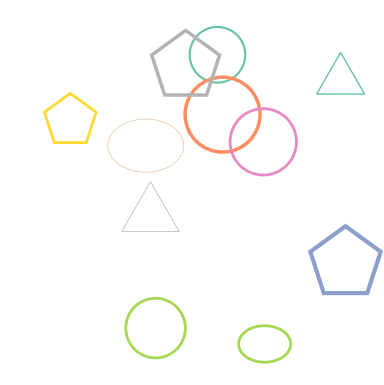[{"shape": "circle", "thickness": 1.5, "radius": 0.36, "center": [0.565, 0.858]}, {"shape": "triangle", "thickness": 1, "radius": 0.36, "center": [0.885, 0.792]}, {"shape": "circle", "thickness": 2.5, "radius": 0.49, "center": [0.578, 0.702]}, {"shape": "pentagon", "thickness": 3, "radius": 0.48, "center": [0.897, 0.316]}, {"shape": "circle", "thickness": 2, "radius": 0.43, "center": [0.684, 0.632]}, {"shape": "circle", "thickness": 2, "radius": 0.39, "center": [0.404, 0.148]}, {"shape": "oval", "thickness": 2, "radius": 0.34, "center": [0.687, 0.107]}, {"shape": "pentagon", "thickness": 2, "radius": 0.35, "center": [0.183, 0.687]}, {"shape": "oval", "thickness": 0.5, "radius": 0.49, "center": [0.379, 0.622]}, {"shape": "triangle", "thickness": 0.5, "radius": 0.43, "center": [0.391, 0.442]}, {"shape": "pentagon", "thickness": 2.5, "radius": 0.46, "center": [0.482, 0.828]}]